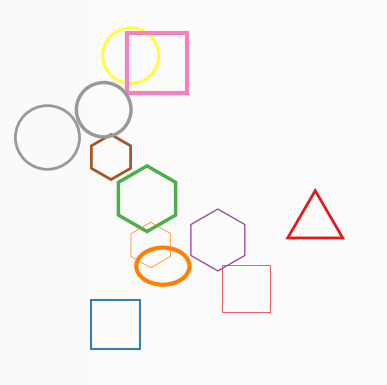[{"shape": "triangle", "thickness": 2, "radius": 0.41, "center": [0.814, 0.423]}, {"shape": "square", "thickness": 0.5, "radius": 0.31, "center": [0.636, 0.251]}, {"shape": "square", "thickness": 1.5, "radius": 0.32, "center": [0.298, 0.157]}, {"shape": "hexagon", "thickness": 2.5, "radius": 0.43, "center": [0.379, 0.484]}, {"shape": "hexagon", "thickness": 1, "radius": 0.4, "center": [0.562, 0.377]}, {"shape": "hexagon", "thickness": 0.5, "radius": 0.29, "center": [0.389, 0.364]}, {"shape": "oval", "thickness": 3, "radius": 0.34, "center": [0.42, 0.309]}, {"shape": "circle", "thickness": 2, "radius": 0.36, "center": [0.337, 0.856]}, {"shape": "hexagon", "thickness": 2, "radius": 0.29, "center": [0.286, 0.592]}, {"shape": "square", "thickness": 3, "radius": 0.39, "center": [0.405, 0.837]}, {"shape": "circle", "thickness": 2, "radius": 0.41, "center": [0.122, 0.643]}, {"shape": "circle", "thickness": 2.5, "radius": 0.35, "center": [0.268, 0.715]}]